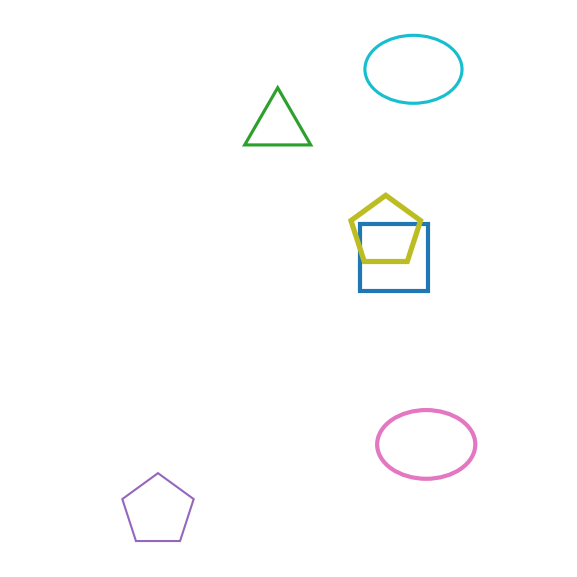[{"shape": "square", "thickness": 2, "radius": 0.29, "center": [0.682, 0.553]}, {"shape": "triangle", "thickness": 1.5, "radius": 0.33, "center": [0.481, 0.781]}, {"shape": "pentagon", "thickness": 1, "radius": 0.32, "center": [0.274, 0.115]}, {"shape": "oval", "thickness": 2, "radius": 0.42, "center": [0.738, 0.23]}, {"shape": "pentagon", "thickness": 2.5, "radius": 0.32, "center": [0.668, 0.598]}, {"shape": "oval", "thickness": 1.5, "radius": 0.42, "center": [0.716, 0.879]}]